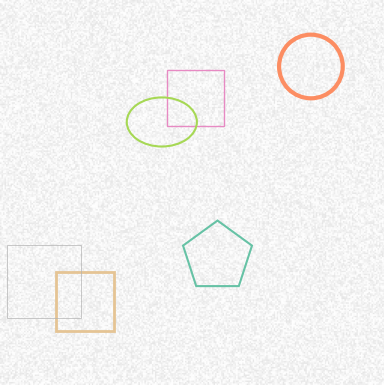[{"shape": "pentagon", "thickness": 1.5, "radius": 0.47, "center": [0.565, 0.333]}, {"shape": "circle", "thickness": 3, "radius": 0.41, "center": [0.808, 0.827]}, {"shape": "square", "thickness": 1, "radius": 0.37, "center": [0.507, 0.746]}, {"shape": "oval", "thickness": 1.5, "radius": 0.46, "center": [0.42, 0.683]}, {"shape": "square", "thickness": 2, "radius": 0.38, "center": [0.221, 0.217]}, {"shape": "square", "thickness": 0.5, "radius": 0.48, "center": [0.114, 0.27]}]